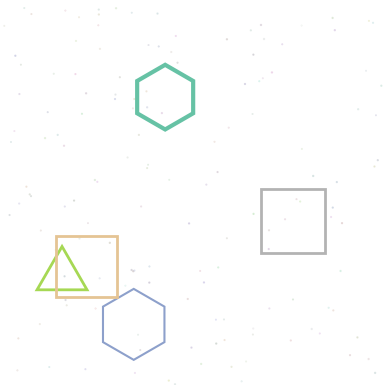[{"shape": "hexagon", "thickness": 3, "radius": 0.42, "center": [0.429, 0.748]}, {"shape": "hexagon", "thickness": 1.5, "radius": 0.46, "center": [0.347, 0.157]}, {"shape": "triangle", "thickness": 2, "radius": 0.38, "center": [0.161, 0.285]}, {"shape": "square", "thickness": 2, "radius": 0.4, "center": [0.224, 0.307]}, {"shape": "square", "thickness": 2, "radius": 0.41, "center": [0.761, 0.427]}]